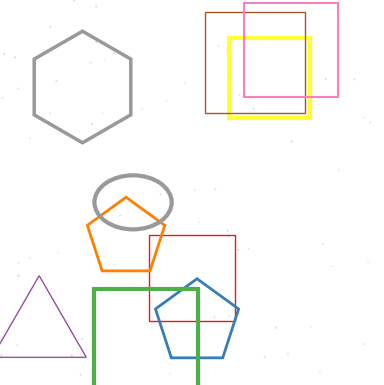[{"shape": "square", "thickness": 1, "radius": 0.56, "center": [0.499, 0.278]}, {"shape": "pentagon", "thickness": 2, "radius": 0.57, "center": [0.512, 0.162]}, {"shape": "square", "thickness": 3, "radius": 0.68, "center": [0.38, 0.114]}, {"shape": "triangle", "thickness": 1, "radius": 0.71, "center": [0.102, 0.143]}, {"shape": "pentagon", "thickness": 2, "radius": 0.53, "center": [0.327, 0.382]}, {"shape": "square", "thickness": 3, "radius": 0.52, "center": [0.7, 0.798]}, {"shape": "square", "thickness": 1, "radius": 0.66, "center": [0.662, 0.838]}, {"shape": "square", "thickness": 1.5, "radius": 0.61, "center": [0.757, 0.87]}, {"shape": "oval", "thickness": 3, "radius": 0.5, "center": [0.346, 0.474]}, {"shape": "hexagon", "thickness": 2.5, "radius": 0.72, "center": [0.214, 0.774]}]